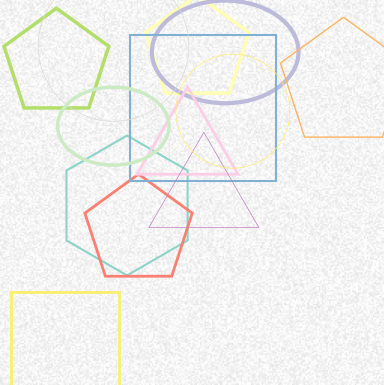[{"shape": "hexagon", "thickness": 1.5, "radius": 0.91, "center": [0.33, 0.466]}, {"shape": "pentagon", "thickness": 2.5, "radius": 0.7, "center": [0.513, 0.872]}, {"shape": "oval", "thickness": 3, "radius": 0.95, "center": [0.585, 0.865]}, {"shape": "pentagon", "thickness": 2, "radius": 0.73, "center": [0.36, 0.401]}, {"shape": "square", "thickness": 1.5, "radius": 0.95, "center": [0.528, 0.72]}, {"shape": "pentagon", "thickness": 1, "radius": 0.86, "center": [0.892, 0.783]}, {"shape": "pentagon", "thickness": 2.5, "radius": 0.72, "center": [0.147, 0.835]}, {"shape": "triangle", "thickness": 2, "radius": 0.76, "center": [0.487, 0.623]}, {"shape": "circle", "thickness": 0.5, "radius": 0.98, "center": [0.295, 0.881]}, {"shape": "triangle", "thickness": 0.5, "radius": 0.83, "center": [0.529, 0.491]}, {"shape": "oval", "thickness": 2.5, "radius": 0.72, "center": [0.294, 0.672]}, {"shape": "circle", "thickness": 0.5, "radius": 0.74, "center": [0.605, 0.711]}, {"shape": "square", "thickness": 2, "radius": 0.7, "center": [0.169, 0.103]}]